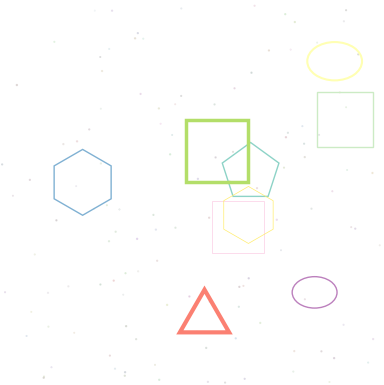[{"shape": "pentagon", "thickness": 1, "radius": 0.39, "center": [0.651, 0.553]}, {"shape": "oval", "thickness": 1.5, "radius": 0.36, "center": [0.869, 0.841]}, {"shape": "triangle", "thickness": 3, "radius": 0.37, "center": [0.531, 0.174]}, {"shape": "hexagon", "thickness": 1, "radius": 0.43, "center": [0.215, 0.526]}, {"shape": "square", "thickness": 2.5, "radius": 0.41, "center": [0.564, 0.608]}, {"shape": "square", "thickness": 0.5, "radius": 0.34, "center": [0.618, 0.41]}, {"shape": "oval", "thickness": 1, "radius": 0.29, "center": [0.817, 0.241]}, {"shape": "square", "thickness": 1, "radius": 0.36, "center": [0.896, 0.69]}, {"shape": "hexagon", "thickness": 0.5, "radius": 0.37, "center": [0.645, 0.442]}]